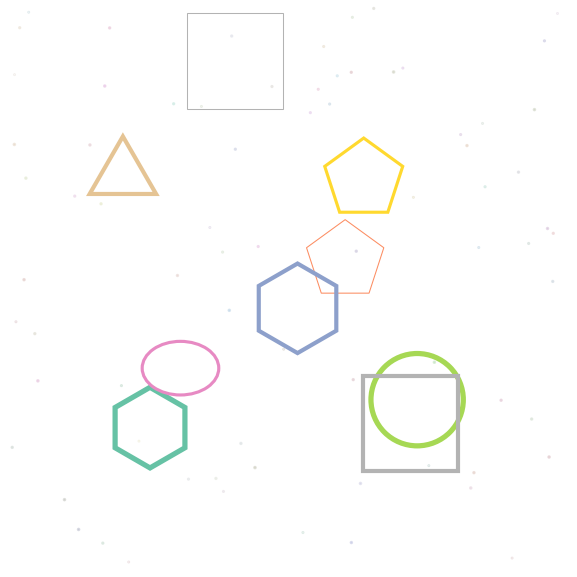[{"shape": "hexagon", "thickness": 2.5, "radius": 0.35, "center": [0.26, 0.259]}, {"shape": "pentagon", "thickness": 0.5, "radius": 0.35, "center": [0.598, 0.548]}, {"shape": "hexagon", "thickness": 2, "radius": 0.39, "center": [0.515, 0.465]}, {"shape": "oval", "thickness": 1.5, "radius": 0.33, "center": [0.313, 0.362]}, {"shape": "circle", "thickness": 2.5, "radius": 0.4, "center": [0.722, 0.307]}, {"shape": "pentagon", "thickness": 1.5, "radius": 0.35, "center": [0.63, 0.689]}, {"shape": "triangle", "thickness": 2, "radius": 0.33, "center": [0.213, 0.696]}, {"shape": "square", "thickness": 0.5, "radius": 0.42, "center": [0.407, 0.894]}, {"shape": "square", "thickness": 2, "radius": 0.41, "center": [0.711, 0.265]}]